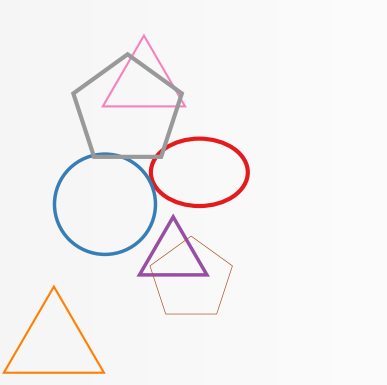[{"shape": "oval", "thickness": 3, "radius": 0.63, "center": [0.514, 0.552]}, {"shape": "circle", "thickness": 2.5, "radius": 0.65, "center": [0.271, 0.469]}, {"shape": "triangle", "thickness": 2.5, "radius": 0.5, "center": [0.447, 0.336]}, {"shape": "triangle", "thickness": 1.5, "radius": 0.75, "center": [0.139, 0.106]}, {"shape": "pentagon", "thickness": 0.5, "radius": 0.56, "center": [0.493, 0.275]}, {"shape": "triangle", "thickness": 1.5, "radius": 0.61, "center": [0.371, 0.785]}, {"shape": "pentagon", "thickness": 3, "radius": 0.74, "center": [0.329, 0.712]}]